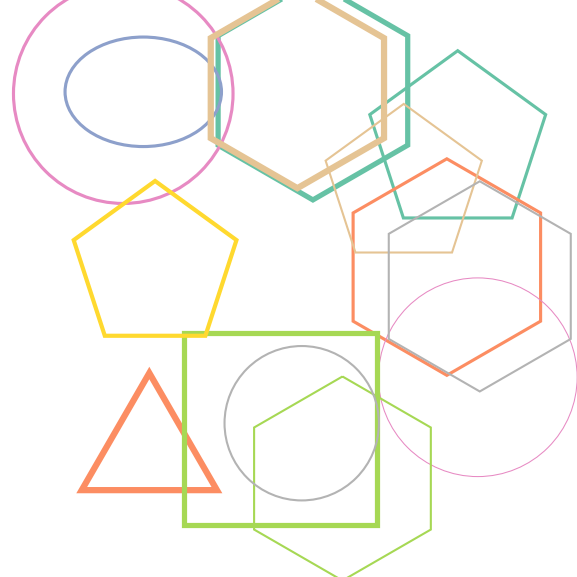[{"shape": "pentagon", "thickness": 1.5, "radius": 0.8, "center": [0.793, 0.751]}, {"shape": "hexagon", "thickness": 2.5, "radius": 0.95, "center": [0.542, 0.843]}, {"shape": "hexagon", "thickness": 1.5, "radius": 0.94, "center": [0.774, 0.537]}, {"shape": "triangle", "thickness": 3, "radius": 0.68, "center": [0.259, 0.218]}, {"shape": "oval", "thickness": 1.5, "radius": 0.68, "center": [0.248, 0.84]}, {"shape": "circle", "thickness": 1.5, "radius": 0.95, "center": [0.213, 0.837]}, {"shape": "circle", "thickness": 0.5, "radius": 0.86, "center": [0.827, 0.346]}, {"shape": "hexagon", "thickness": 1, "radius": 0.88, "center": [0.593, 0.171]}, {"shape": "square", "thickness": 2.5, "radius": 0.83, "center": [0.486, 0.257]}, {"shape": "pentagon", "thickness": 2, "radius": 0.74, "center": [0.269, 0.538]}, {"shape": "pentagon", "thickness": 1, "radius": 0.71, "center": [0.699, 0.677]}, {"shape": "hexagon", "thickness": 3, "radius": 0.87, "center": [0.515, 0.847]}, {"shape": "circle", "thickness": 1, "radius": 0.67, "center": [0.522, 0.266]}, {"shape": "hexagon", "thickness": 1, "radius": 0.91, "center": [0.831, 0.503]}]